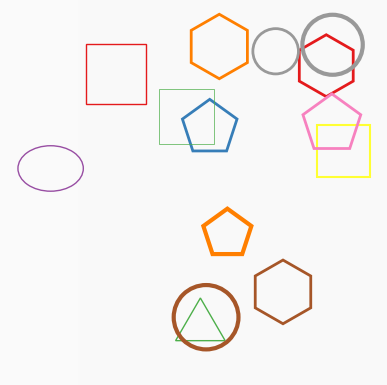[{"shape": "square", "thickness": 1, "radius": 0.39, "center": [0.299, 0.807]}, {"shape": "hexagon", "thickness": 2, "radius": 0.4, "center": [0.842, 0.829]}, {"shape": "pentagon", "thickness": 2, "radius": 0.37, "center": [0.541, 0.668]}, {"shape": "triangle", "thickness": 1, "radius": 0.37, "center": [0.517, 0.152]}, {"shape": "square", "thickness": 0.5, "radius": 0.36, "center": [0.481, 0.697]}, {"shape": "oval", "thickness": 1, "radius": 0.42, "center": [0.131, 0.562]}, {"shape": "pentagon", "thickness": 3, "radius": 0.33, "center": [0.587, 0.393]}, {"shape": "hexagon", "thickness": 2, "radius": 0.42, "center": [0.566, 0.879]}, {"shape": "square", "thickness": 1.5, "radius": 0.34, "center": [0.886, 0.609]}, {"shape": "hexagon", "thickness": 2, "radius": 0.41, "center": [0.73, 0.242]}, {"shape": "circle", "thickness": 3, "radius": 0.42, "center": [0.532, 0.176]}, {"shape": "pentagon", "thickness": 2, "radius": 0.39, "center": [0.856, 0.678]}, {"shape": "circle", "thickness": 3, "radius": 0.39, "center": [0.858, 0.884]}, {"shape": "circle", "thickness": 2, "radius": 0.29, "center": [0.711, 0.867]}]